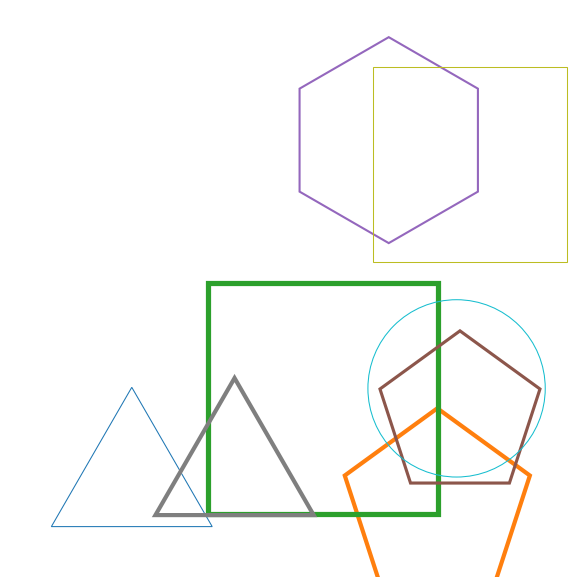[{"shape": "triangle", "thickness": 0.5, "radius": 0.8, "center": [0.228, 0.168]}, {"shape": "pentagon", "thickness": 2, "radius": 0.84, "center": [0.757, 0.124]}, {"shape": "square", "thickness": 2.5, "radius": 1.0, "center": [0.56, 0.309]}, {"shape": "hexagon", "thickness": 1, "radius": 0.89, "center": [0.673, 0.756]}, {"shape": "pentagon", "thickness": 1.5, "radius": 0.73, "center": [0.796, 0.281]}, {"shape": "triangle", "thickness": 2, "radius": 0.79, "center": [0.406, 0.186]}, {"shape": "square", "thickness": 0.5, "radius": 0.84, "center": [0.814, 0.714]}, {"shape": "circle", "thickness": 0.5, "radius": 0.77, "center": [0.791, 0.327]}]